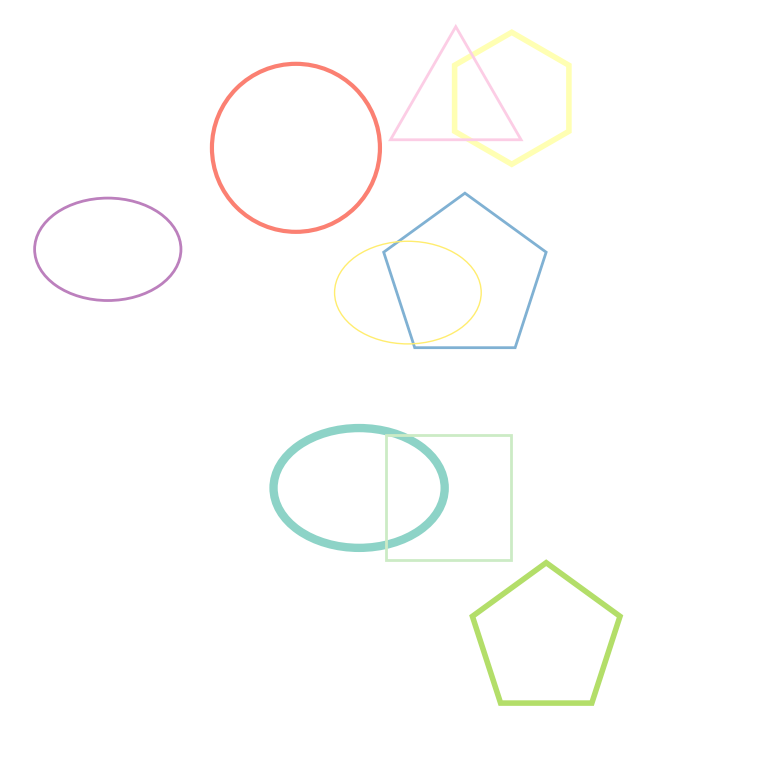[{"shape": "oval", "thickness": 3, "radius": 0.56, "center": [0.466, 0.366]}, {"shape": "hexagon", "thickness": 2, "radius": 0.43, "center": [0.665, 0.872]}, {"shape": "circle", "thickness": 1.5, "radius": 0.55, "center": [0.384, 0.808]}, {"shape": "pentagon", "thickness": 1, "radius": 0.55, "center": [0.604, 0.638]}, {"shape": "pentagon", "thickness": 2, "radius": 0.5, "center": [0.709, 0.168]}, {"shape": "triangle", "thickness": 1, "radius": 0.49, "center": [0.592, 0.867]}, {"shape": "oval", "thickness": 1, "radius": 0.48, "center": [0.14, 0.676]}, {"shape": "square", "thickness": 1, "radius": 0.41, "center": [0.582, 0.354]}, {"shape": "oval", "thickness": 0.5, "radius": 0.48, "center": [0.53, 0.62]}]